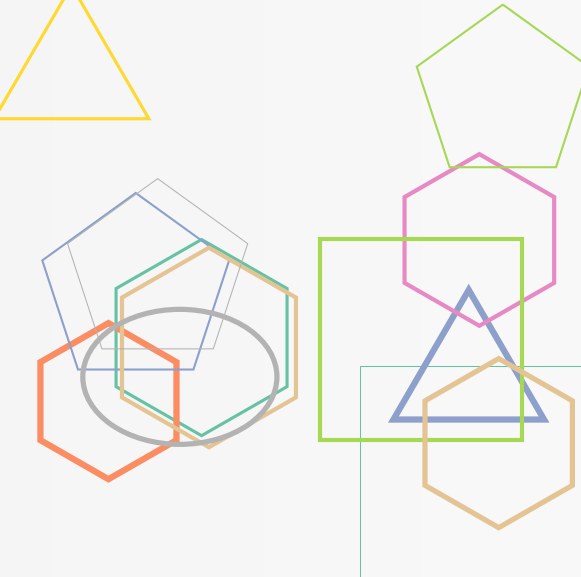[{"shape": "hexagon", "thickness": 1.5, "radius": 0.85, "center": [0.347, 0.415]}, {"shape": "square", "thickness": 0.5, "radius": 1.0, "center": [0.819, 0.166]}, {"shape": "hexagon", "thickness": 3, "radius": 0.68, "center": [0.187, 0.304]}, {"shape": "triangle", "thickness": 3, "radius": 0.75, "center": [0.806, 0.347]}, {"shape": "pentagon", "thickness": 1, "radius": 0.84, "center": [0.233, 0.496]}, {"shape": "hexagon", "thickness": 2, "radius": 0.74, "center": [0.825, 0.584]}, {"shape": "square", "thickness": 2, "radius": 0.87, "center": [0.724, 0.411]}, {"shape": "pentagon", "thickness": 1, "radius": 0.78, "center": [0.865, 0.836]}, {"shape": "triangle", "thickness": 1.5, "radius": 0.77, "center": [0.123, 0.87]}, {"shape": "hexagon", "thickness": 2, "radius": 0.86, "center": [0.359, 0.397]}, {"shape": "hexagon", "thickness": 2.5, "radius": 0.73, "center": [0.858, 0.232]}, {"shape": "oval", "thickness": 2.5, "radius": 0.83, "center": [0.309, 0.347]}, {"shape": "pentagon", "thickness": 0.5, "radius": 0.81, "center": [0.271, 0.527]}]